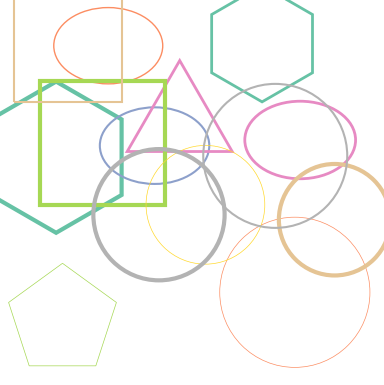[{"shape": "hexagon", "thickness": 2, "radius": 0.76, "center": [0.681, 0.887]}, {"shape": "hexagon", "thickness": 3, "radius": 0.98, "center": [0.146, 0.592]}, {"shape": "circle", "thickness": 0.5, "radius": 0.98, "center": [0.766, 0.241]}, {"shape": "oval", "thickness": 1, "radius": 0.71, "center": [0.281, 0.881]}, {"shape": "oval", "thickness": 1.5, "radius": 0.71, "center": [0.401, 0.622]}, {"shape": "triangle", "thickness": 2, "radius": 0.79, "center": [0.467, 0.685]}, {"shape": "oval", "thickness": 2, "radius": 0.72, "center": [0.78, 0.636]}, {"shape": "pentagon", "thickness": 0.5, "radius": 0.74, "center": [0.162, 0.169]}, {"shape": "square", "thickness": 3, "radius": 0.81, "center": [0.266, 0.628]}, {"shape": "circle", "thickness": 0.5, "radius": 0.77, "center": [0.534, 0.468]}, {"shape": "circle", "thickness": 3, "radius": 0.72, "center": [0.869, 0.429]}, {"shape": "square", "thickness": 1.5, "radius": 0.7, "center": [0.177, 0.875]}, {"shape": "circle", "thickness": 3, "radius": 0.85, "center": [0.413, 0.442]}, {"shape": "circle", "thickness": 1.5, "radius": 0.94, "center": [0.715, 0.595]}]